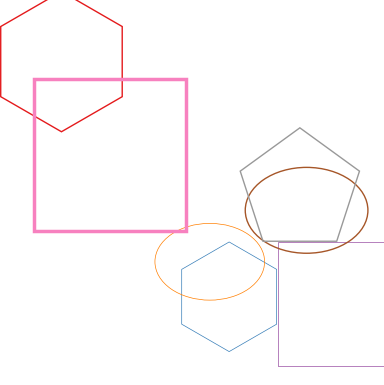[{"shape": "hexagon", "thickness": 1, "radius": 0.91, "center": [0.16, 0.84]}, {"shape": "hexagon", "thickness": 0.5, "radius": 0.71, "center": [0.595, 0.229]}, {"shape": "square", "thickness": 0.5, "radius": 0.8, "center": [0.882, 0.21]}, {"shape": "oval", "thickness": 0.5, "radius": 0.71, "center": [0.545, 0.32]}, {"shape": "oval", "thickness": 1, "radius": 0.8, "center": [0.796, 0.454]}, {"shape": "square", "thickness": 2.5, "radius": 0.98, "center": [0.286, 0.597]}, {"shape": "pentagon", "thickness": 1, "radius": 0.81, "center": [0.779, 0.505]}]